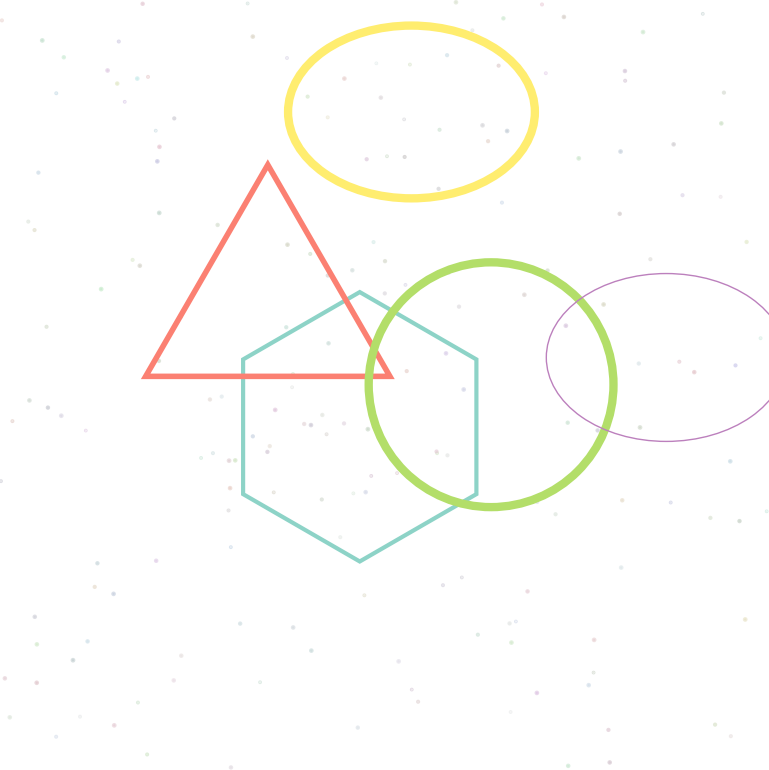[{"shape": "hexagon", "thickness": 1.5, "radius": 0.87, "center": [0.467, 0.446]}, {"shape": "triangle", "thickness": 2, "radius": 0.92, "center": [0.348, 0.603]}, {"shape": "circle", "thickness": 3, "radius": 0.79, "center": [0.638, 0.5]}, {"shape": "oval", "thickness": 0.5, "radius": 0.78, "center": [0.865, 0.536]}, {"shape": "oval", "thickness": 3, "radius": 0.8, "center": [0.534, 0.855]}]